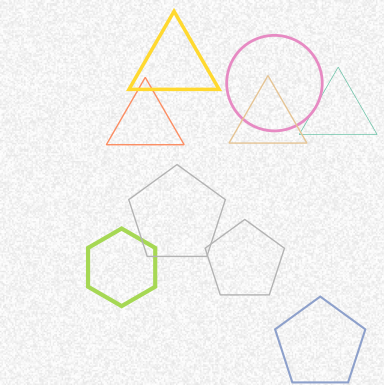[{"shape": "triangle", "thickness": 0.5, "radius": 0.58, "center": [0.878, 0.709]}, {"shape": "triangle", "thickness": 1, "radius": 0.58, "center": [0.377, 0.682]}, {"shape": "pentagon", "thickness": 1.5, "radius": 0.62, "center": [0.832, 0.106]}, {"shape": "circle", "thickness": 2, "radius": 0.62, "center": [0.713, 0.784]}, {"shape": "hexagon", "thickness": 3, "radius": 0.5, "center": [0.316, 0.306]}, {"shape": "triangle", "thickness": 2.5, "radius": 0.68, "center": [0.452, 0.835]}, {"shape": "triangle", "thickness": 1, "radius": 0.58, "center": [0.696, 0.687]}, {"shape": "pentagon", "thickness": 1, "radius": 0.66, "center": [0.46, 0.441]}, {"shape": "pentagon", "thickness": 1, "radius": 0.54, "center": [0.636, 0.322]}]